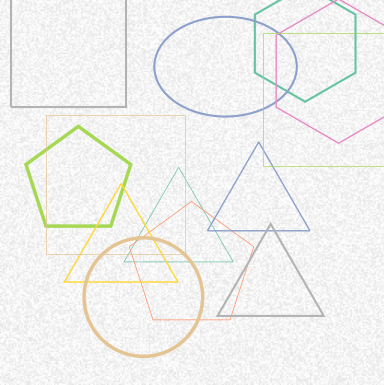[{"shape": "hexagon", "thickness": 1.5, "radius": 0.75, "center": [0.793, 0.887]}, {"shape": "triangle", "thickness": 0.5, "radius": 0.82, "center": [0.464, 0.402]}, {"shape": "pentagon", "thickness": 0.5, "radius": 0.85, "center": [0.497, 0.307]}, {"shape": "oval", "thickness": 1.5, "radius": 0.93, "center": [0.586, 0.827]}, {"shape": "triangle", "thickness": 1, "radius": 0.77, "center": [0.672, 0.477]}, {"shape": "hexagon", "thickness": 1, "radius": 0.94, "center": [0.879, 0.815]}, {"shape": "pentagon", "thickness": 2.5, "radius": 0.72, "center": [0.203, 0.529]}, {"shape": "square", "thickness": 0.5, "radius": 0.87, "center": [0.857, 0.741]}, {"shape": "triangle", "thickness": 1, "radius": 0.85, "center": [0.315, 0.353]}, {"shape": "circle", "thickness": 2.5, "radius": 0.77, "center": [0.372, 0.228]}, {"shape": "square", "thickness": 0.5, "radius": 0.9, "center": [0.3, 0.522]}, {"shape": "square", "thickness": 1.5, "radius": 0.75, "center": [0.179, 0.871]}, {"shape": "triangle", "thickness": 1.5, "radius": 0.8, "center": [0.703, 0.259]}]